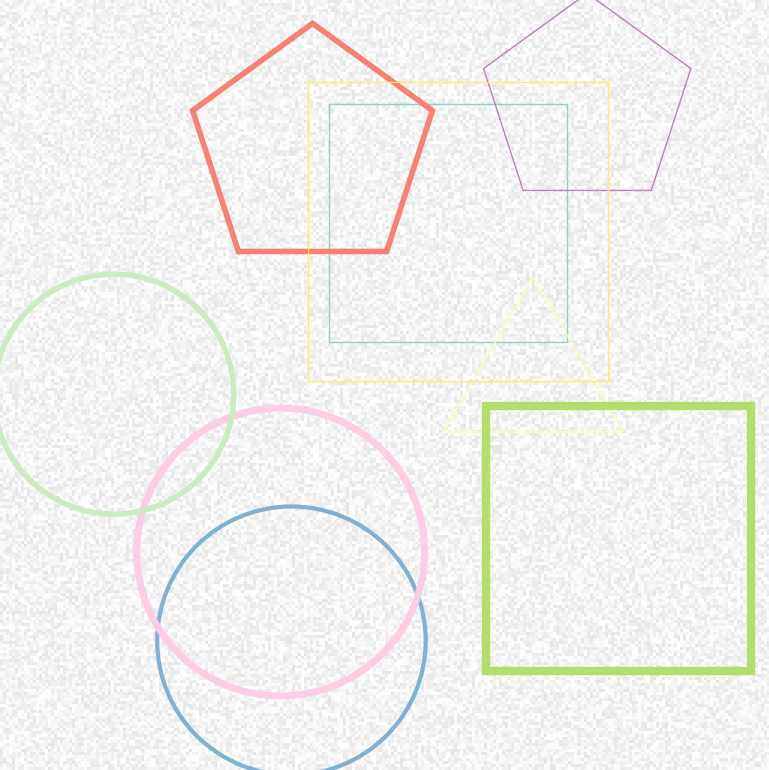[{"shape": "square", "thickness": 0.5, "radius": 0.77, "center": [0.582, 0.71]}, {"shape": "triangle", "thickness": 0.5, "radius": 0.67, "center": [0.692, 0.506]}, {"shape": "pentagon", "thickness": 2, "radius": 0.82, "center": [0.406, 0.806]}, {"shape": "circle", "thickness": 1.5, "radius": 0.87, "center": [0.379, 0.168]}, {"shape": "square", "thickness": 3, "radius": 0.86, "center": [0.803, 0.3]}, {"shape": "circle", "thickness": 2.5, "radius": 0.93, "center": [0.364, 0.283]}, {"shape": "pentagon", "thickness": 0.5, "radius": 0.71, "center": [0.763, 0.867]}, {"shape": "circle", "thickness": 2, "radius": 0.78, "center": [0.148, 0.488]}, {"shape": "square", "thickness": 0.5, "radius": 0.97, "center": [0.595, 0.699]}]